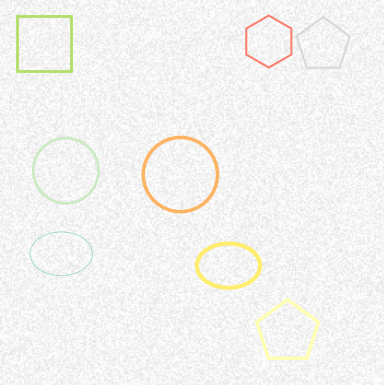[{"shape": "oval", "thickness": 0.5, "radius": 0.41, "center": [0.159, 0.341]}, {"shape": "pentagon", "thickness": 2.5, "radius": 0.42, "center": [0.747, 0.137]}, {"shape": "hexagon", "thickness": 1.5, "radius": 0.34, "center": [0.698, 0.892]}, {"shape": "circle", "thickness": 2.5, "radius": 0.48, "center": [0.469, 0.547]}, {"shape": "square", "thickness": 2, "radius": 0.35, "center": [0.115, 0.887]}, {"shape": "pentagon", "thickness": 1.5, "radius": 0.36, "center": [0.839, 0.883]}, {"shape": "circle", "thickness": 2, "radius": 0.42, "center": [0.171, 0.557]}, {"shape": "oval", "thickness": 3, "radius": 0.41, "center": [0.593, 0.31]}]